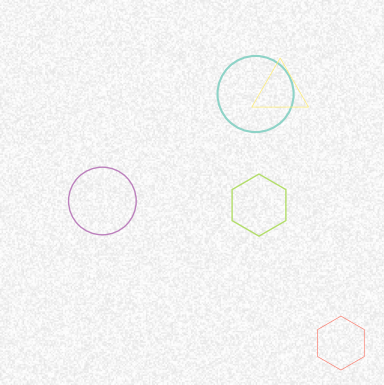[{"shape": "circle", "thickness": 1.5, "radius": 0.49, "center": [0.664, 0.756]}, {"shape": "hexagon", "thickness": 0.5, "radius": 0.35, "center": [0.886, 0.109]}, {"shape": "hexagon", "thickness": 1, "radius": 0.4, "center": [0.673, 0.467]}, {"shape": "circle", "thickness": 1, "radius": 0.44, "center": [0.266, 0.478]}, {"shape": "triangle", "thickness": 0.5, "radius": 0.43, "center": [0.728, 0.764]}]